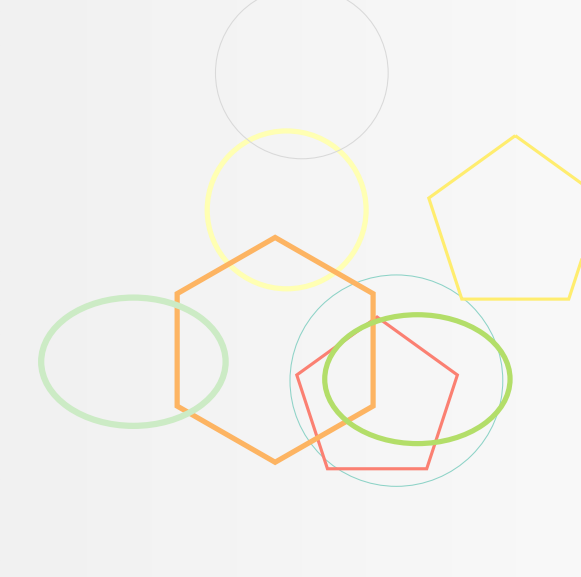[{"shape": "circle", "thickness": 0.5, "radius": 0.92, "center": [0.682, 0.34]}, {"shape": "circle", "thickness": 2.5, "radius": 0.68, "center": [0.493, 0.636]}, {"shape": "pentagon", "thickness": 1.5, "radius": 0.73, "center": [0.649, 0.305]}, {"shape": "hexagon", "thickness": 2.5, "radius": 0.97, "center": [0.473, 0.393]}, {"shape": "oval", "thickness": 2.5, "radius": 0.8, "center": [0.718, 0.343]}, {"shape": "circle", "thickness": 0.5, "radius": 0.74, "center": [0.519, 0.873]}, {"shape": "oval", "thickness": 3, "radius": 0.79, "center": [0.23, 0.373]}, {"shape": "pentagon", "thickness": 1.5, "radius": 0.78, "center": [0.886, 0.608]}]